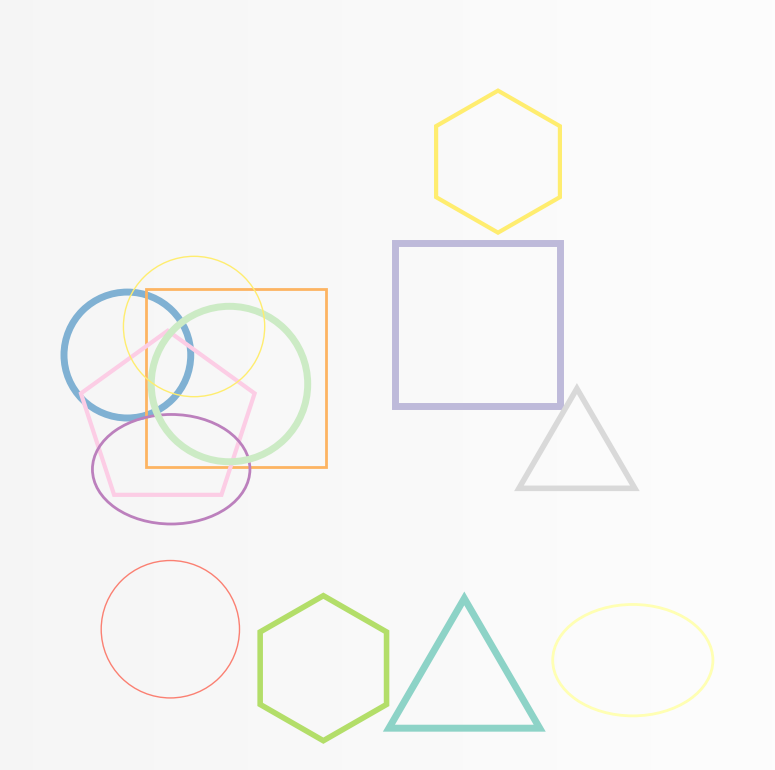[{"shape": "triangle", "thickness": 2.5, "radius": 0.56, "center": [0.599, 0.11]}, {"shape": "oval", "thickness": 1, "radius": 0.52, "center": [0.817, 0.143]}, {"shape": "square", "thickness": 2.5, "radius": 0.53, "center": [0.616, 0.579]}, {"shape": "circle", "thickness": 0.5, "radius": 0.45, "center": [0.22, 0.183]}, {"shape": "circle", "thickness": 2.5, "radius": 0.41, "center": [0.164, 0.539]}, {"shape": "square", "thickness": 1, "radius": 0.58, "center": [0.305, 0.509]}, {"shape": "hexagon", "thickness": 2, "radius": 0.47, "center": [0.417, 0.132]}, {"shape": "pentagon", "thickness": 1.5, "radius": 0.59, "center": [0.216, 0.453]}, {"shape": "triangle", "thickness": 2, "radius": 0.43, "center": [0.744, 0.409]}, {"shape": "oval", "thickness": 1, "radius": 0.51, "center": [0.221, 0.391]}, {"shape": "circle", "thickness": 2.5, "radius": 0.5, "center": [0.296, 0.501]}, {"shape": "hexagon", "thickness": 1.5, "radius": 0.46, "center": [0.643, 0.79]}, {"shape": "circle", "thickness": 0.5, "radius": 0.46, "center": [0.25, 0.576]}]